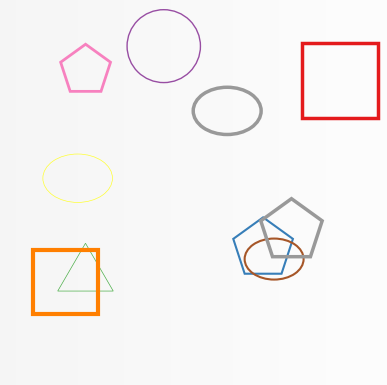[{"shape": "square", "thickness": 2.5, "radius": 0.49, "center": [0.877, 0.791]}, {"shape": "pentagon", "thickness": 1.5, "radius": 0.4, "center": [0.679, 0.355]}, {"shape": "triangle", "thickness": 0.5, "radius": 0.41, "center": [0.221, 0.285]}, {"shape": "circle", "thickness": 1, "radius": 0.47, "center": [0.423, 0.88]}, {"shape": "square", "thickness": 3, "radius": 0.42, "center": [0.169, 0.267]}, {"shape": "oval", "thickness": 0.5, "radius": 0.45, "center": [0.2, 0.537]}, {"shape": "oval", "thickness": 1.5, "radius": 0.38, "center": [0.707, 0.327]}, {"shape": "pentagon", "thickness": 2, "radius": 0.34, "center": [0.221, 0.817]}, {"shape": "pentagon", "thickness": 2.5, "radius": 0.42, "center": [0.752, 0.401]}, {"shape": "oval", "thickness": 2.5, "radius": 0.44, "center": [0.586, 0.712]}]